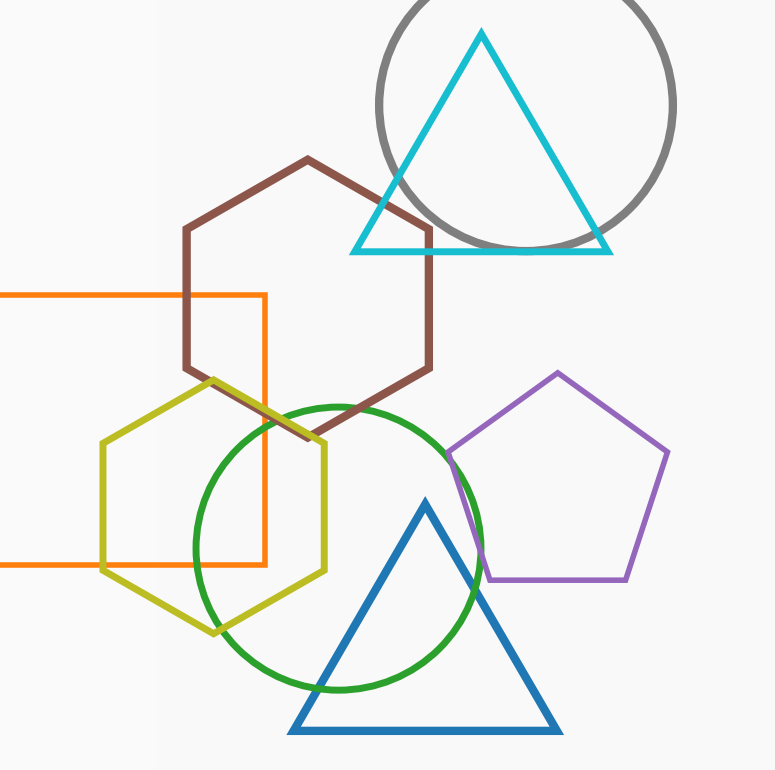[{"shape": "triangle", "thickness": 3, "radius": 0.98, "center": [0.549, 0.149]}, {"shape": "square", "thickness": 2, "radius": 0.88, "center": [0.166, 0.441]}, {"shape": "circle", "thickness": 2.5, "radius": 0.92, "center": [0.437, 0.288]}, {"shape": "pentagon", "thickness": 2, "radius": 0.74, "center": [0.72, 0.367]}, {"shape": "hexagon", "thickness": 3, "radius": 0.9, "center": [0.397, 0.612]}, {"shape": "circle", "thickness": 3, "radius": 0.95, "center": [0.679, 0.863]}, {"shape": "hexagon", "thickness": 2.5, "radius": 0.82, "center": [0.276, 0.342]}, {"shape": "triangle", "thickness": 2.5, "radius": 0.94, "center": [0.621, 0.767]}]